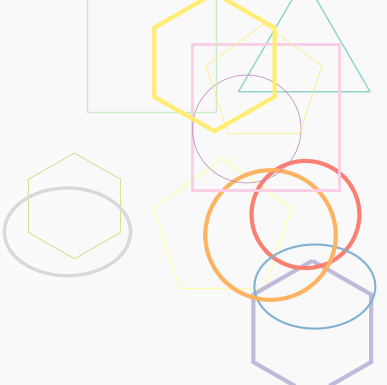[{"shape": "triangle", "thickness": 1, "radius": 0.98, "center": [0.785, 0.86]}, {"shape": "pentagon", "thickness": 1, "radius": 0.93, "center": [0.574, 0.401]}, {"shape": "hexagon", "thickness": 3, "radius": 0.88, "center": [0.806, 0.147]}, {"shape": "circle", "thickness": 3, "radius": 0.7, "center": [0.788, 0.443]}, {"shape": "oval", "thickness": 1.5, "radius": 0.78, "center": [0.813, 0.256]}, {"shape": "circle", "thickness": 3, "radius": 0.84, "center": [0.698, 0.39]}, {"shape": "hexagon", "thickness": 0.5, "radius": 0.69, "center": [0.192, 0.465]}, {"shape": "square", "thickness": 2, "radius": 0.95, "center": [0.685, 0.696]}, {"shape": "oval", "thickness": 2.5, "radius": 0.81, "center": [0.174, 0.398]}, {"shape": "circle", "thickness": 0.5, "radius": 0.7, "center": [0.637, 0.665]}, {"shape": "square", "thickness": 1, "radius": 0.83, "center": [0.392, 0.876]}, {"shape": "pentagon", "thickness": 0.5, "radius": 0.79, "center": [0.681, 0.78]}, {"shape": "hexagon", "thickness": 3, "radius": 0.9, "center": [0.553, 0.838]}]